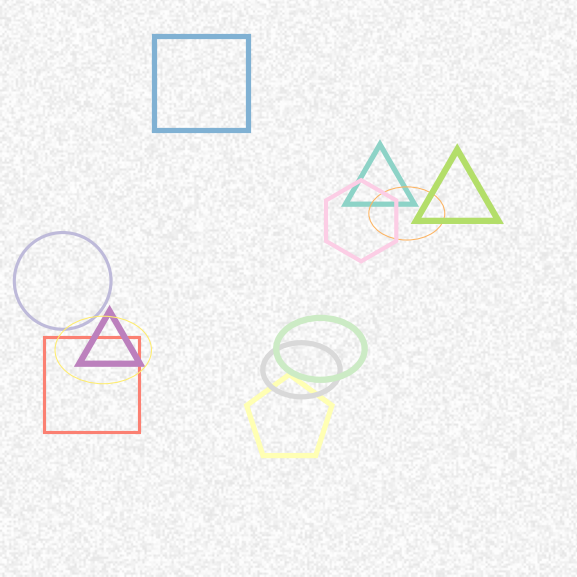[{"shape": "triangle", "thickness": 2.5, "radius": 0.35, "center": [0.658, 0.68]}, {"shape": "pentagon", "thickness": 2.5, "radius": 0.39, "center": [0.501, 0.273]}, {"shape": "circle", "thickness": 1.5, "radius": 0.42, "center": [0.109, 0.513]}, {"shape": "square", "thickness": 1.5, "radius": 0.41, "center": [0.159, 0.333]}, {"shape": "square", "thickness": 2.5, "radius": 0.41, "center": [0.349, 0.856]}, {"shape": "oval", "thickness": 0.5, "radius": 0.33, "center": [0.704, 0.63]}, {"shape": "triangle", "thickness": 3, "radius": 0.41, "center": [0.792, 0.658]}, {"shape": "hexagon", "thickness": 2, "radius": 0.35, "center": [0.625, 0.617]}, {"shape": "oval", "thickness": 2.5, "radius": 0.33, "center": [0.522, 0.359]}, {"shape": "triangle", "thickness": 3, "radius": 0.3, "center": [0.19, 0.4]}, {"shape": "oval", "thickness": 3, "radius": 0.38, "center": [0.555, 0.395]}, {"shape": "oval", "thickness": 0.5, "radius": 0.42, "center": [0.179, 0.393]}]